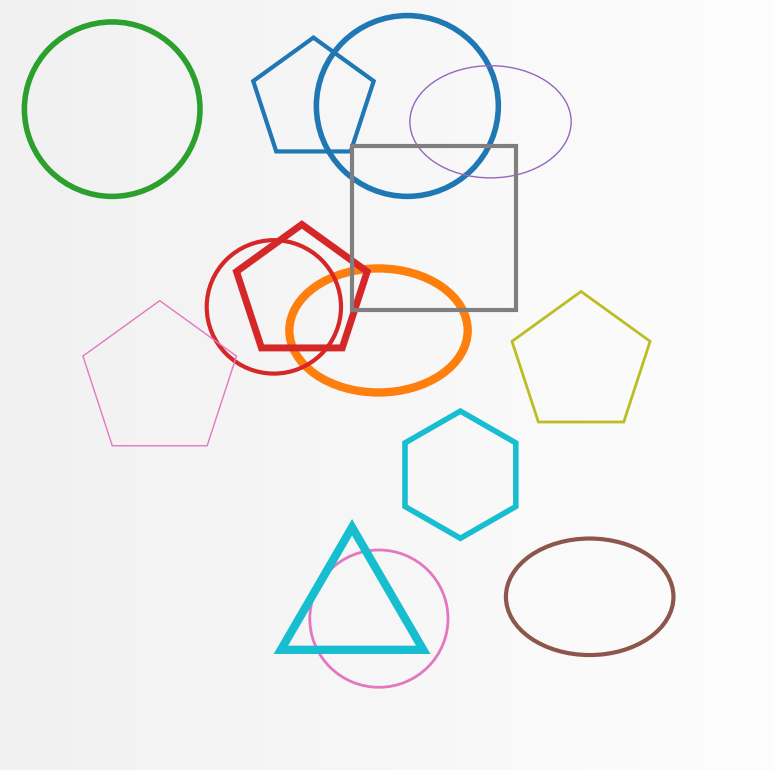[{"shape": "circle", "thickness": 2, "radius": 0.59, "center": [0.526, 0.862]}, {"shape": "pentagon", "thickness": 1.5, "radius": 0.41, "center": [0.404, 0.869]}, {"shape": "oval", "thickness": 3, "radius": 0.58, "center": [0.488, 0.571]}, {"shape": "circle", "thickness": 2, "radius": 0.57, "center": [0.145, 0.858]}, {"shape": "circle", "thickness": 1.5, "radius": 0.43, "center": [0.353, 0.601]}, {"shape": "pentagon", "thickness": 2.5, "radius": 0.44, "center": [0.389, 0.62]}, {"shape": "oval", "thickness": 0.5, "radius": 0.52, "center": [0.633, 0.842]}, {"shape": "oval", "thickness": 1.5, "radius": 0.54, "center": [0.761, 0.225]}, {"shape": "pentagon", "thickness": 0.5, "radius": 0.52, "center": [0.206, 0.505]}, {"shape": "circle", "thickness": 1, "radius": 0.45, "center": [0.489, 0.197]}, {"shape": "square", "thickness": 1.5, "radius": 0.53, "center": [0.56, 0.704]}, {"shape": "pentagon", "thickness": 1, "radius": 0.47, "center": [0.75, 0.528]}, {"shape": "hexagon", "thickness": 2, "radius": 0.41, "center": [0.594, 0.383]}, {"shape": "triangle", "thickness": 3, "radius": 0.53, "center": [0.454, 0.209]}]